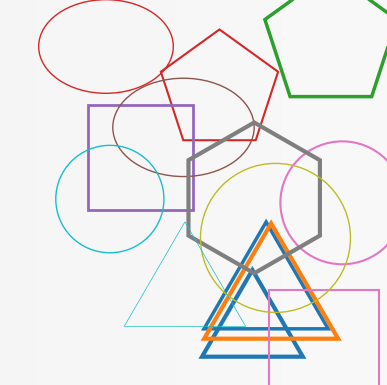[{"shape": "triangle", "thickness": 2.5, "radius": 0.92, "center": [0.687, 0.238]}, {"shape": "triangle", "thickness": 3, "radius": 0.75, "center": [0.651, 0.149]}, {"shape": "triangle", "thickness": 3, "radius": 1.0, "center": [0.7, 0.22]}, {"shape": "pentagon", "thickness": 2.5, "radius": 0.9, "center": [0.854, 0.894]}, {"shape": "oval", "thickness": 1, "radius": 0.87, "center": [0.273, 0.879]}, {"shape": "pentagon", "thickness": 1.5, "radius": 0.8, "center": [0.566, 0.764]}, {"shape": "square", "thickness": 2, "radius": 0.68, "center": [0.363, 0.59]}, {"shape": "oval", "thickness": 1, "radius": 0.91, "center": [0.473, 0.669]}, {"shape": "square", "thickness": 1.5, "radius": 0.71, "center": [0.836, 0.104]}, {"shape": "circle", "thickness": 1.5, "radius": 0.8, "center": [0.883, 0.473]}, {"shape": "hexagon", "thickness": 3, "radius": 0.98, "center": [0.656, 0.486]}, {"shape": "circle", "thickness": 1, "radius": 0.97, "center": [0.711, 0.382]}, {"shape": "circle", "thickness": 1, "radius": 0.7, "center": [0.283, 0.483]}, {"shape": "triangle", "thickness": 0.5, "radius": 0.9, "center": [0.477, 0.243]}]